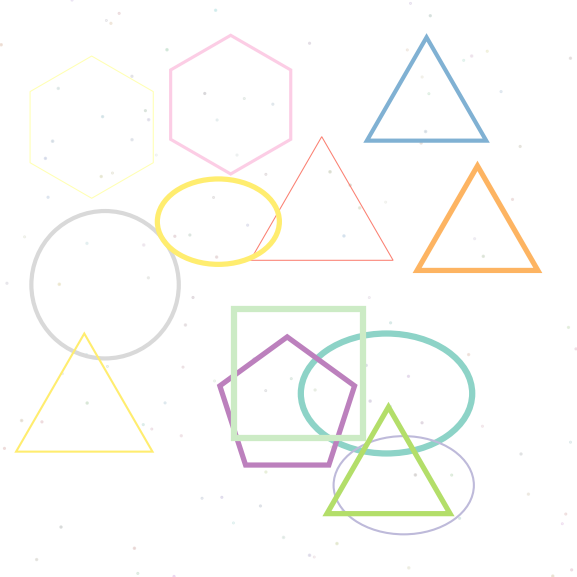[{"shape": "oval", "thickness": 3, "radius": 0.74, "center": [0.669, 0.318]}, {"shape": "hexagon", "thickness": 0.5, "radius": 0.62, "center": [0.159, 0.779]}, {"shape": "oval", "thickness": 1, "radius": 0.61, "center": [0.699, 0.159]}, {"shape": "triangle", "thickness": 0.5, "radius": 0.71, "center": [0.557, 0.62]}, {"shape": "triangle", "thickness": 2, "radius": 0.6, "center": [0.739, 0.815]}, {"shape": "triangle", "thickness": 2.5, "radius": 0.6, "center": [0.827, 0.591]}, {"shape": "triangle", "thickness": 2.5, "radius": 0.62, "center": [0.673, 0.171]}, {"shape": "hexagon", "thickness": 1.5, "radius": 0.6, "center": [0.399, 0.818]}, {"shape": "circle", "thickness": 2, "radius": 0.64, "center": [0.182, 0.506]}, {"shape": "pentagon", "thickness": 2.5, "radius": 0.61, "center": [0.497, 0.293]}, {"shape": "square", "thickness": 3, "radius": 0.56, "center": [0.517, 0.353]}, {"shape": "oval", "thickness": 2.5, "radius": 0.53, "center": [0.378, 0.615]}, {"shape": "triangle", "thickness": 1, "radius": 0.68, "center": [0.146, 0.285]}]